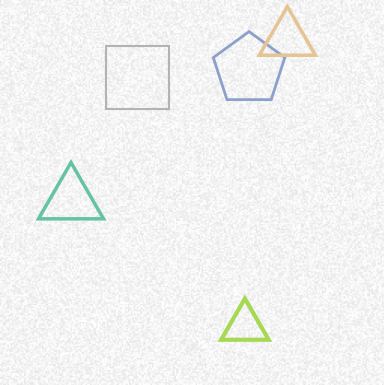[{"shape": "triangle", "thickness": 2.5, "radius": 0.49, "center": [0.184, 0.48]}, {"shape": "pentagon", "thickness": 2, "radius": 0.49, "center": [0.647, 0.82]}, {"shape": "triangle", "thickness": 3, "radius": 0.36, "center": [0.636, 0.153]}, {"shape": "triangle", "thickness": 2.5, "radius": 0.42, "center": [0.746, 0.899]}, {"shape": "square", "thickness": 1.5, "radius": 0.41, "center": [0.357, 0.798]}]